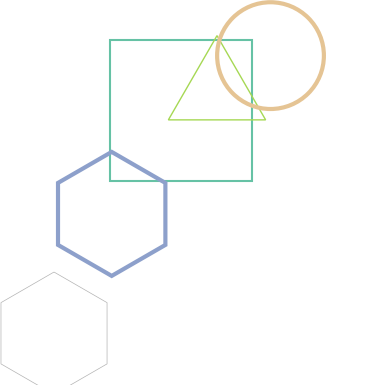[{"shape": "square", "thickness": 1.5, "radius": 0.92, "center": [0.47, 0.713]}, {"shape": "hexagon", "thickness": 3, "radius": 0.81, "center": [0.29, 0.444]}, {"shape": "triangle", "thickness": 1, "radius": 0.73, "center": [0.564, 0.762]}, {"shape": "circle", "thickness": 3, "radius": 0.69, "center": [0.703, 0.856]}, {"shape": "hexagon", "thickness": 0.5, "radius": 0.8, "center": [0.14, 0.134]}]